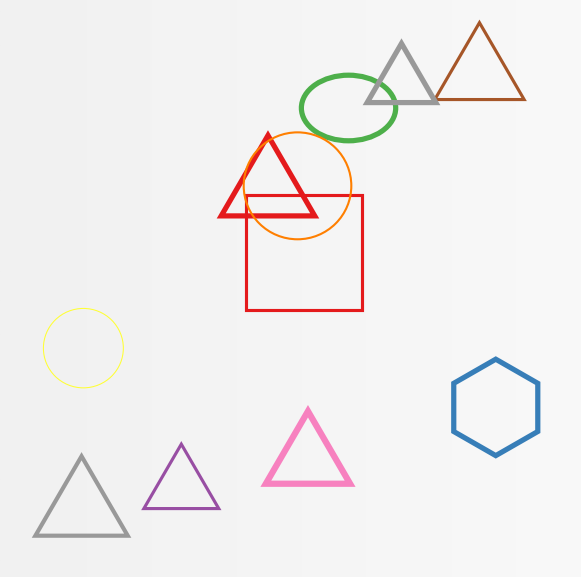[{"shape": "square", "thickness": 1.5, "radius": 0.5, "center": [0.523, 0.562]}, {"shape": "triangle", "thickness": 2.5, "radius": 0.46, "center": [0.461, 0.672]}, {"shape": "hexagon", "thickness": 2.5, "radius": 0.42, "center": [0.853, 0.294]}, {"shape": "oval", "thickness": 2.5, "radius": 0.41, "center": [0.6, 0.812]}, {"shape": "triangle", "thickness": 1.5, "radius": 0.37, "center": [0.312, 0.156]}, {"shape": "circle", "thickness": 1, "radius": 0.46, "center": [0.512, 0.677]}, {"shape": "circle", "thickness": 0.5, "radius": 0.34, "center": [0.143, 0.396]}, {"shape": "triangle", "thickness": 1.5, "radius": 0.44, "center": [0.825, 0.871]}, {"shape": "triangle", "thickness": 3, "radius": 0.42, "center": [0.53, 0.203]}, {"shape": "triangle", "thickness": 2, "radius": 0.46, "center": [0.14, 0.117]}, {"shape": "triangle", "thickness": 2.5, "radius": 0.34, "center": [0.691, 0.856]}]